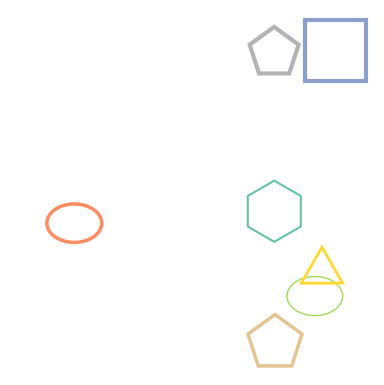[{"shape": "hexagon", "thickness": 1.5, "radius": 0.4, "center": [0.712, 0.451]}, {"shape": "oval", "thickness": 2.5, "radius": 0.36, "center": [0.193, 0.42]}, {"shape": "square", "thickness": 3, "radius": 0.4, "center": [0.871, 0.869]}, {"shape": "oval", "thickness": 1, "radius": 0.36, "center": [0.818, 0.231]}, {"shape": "triangle", "thickness": 2, "radius": 0.31, "center": [0.836, 0.296]}, {"shape": "pentagon", "thickness": 2.5, "radius": 0.37, "center": [0.714, 0.109]}, {"shape": "pentagon", "thickness": 3, "radius": 0.33, "center": [0.712, 0.863]}]